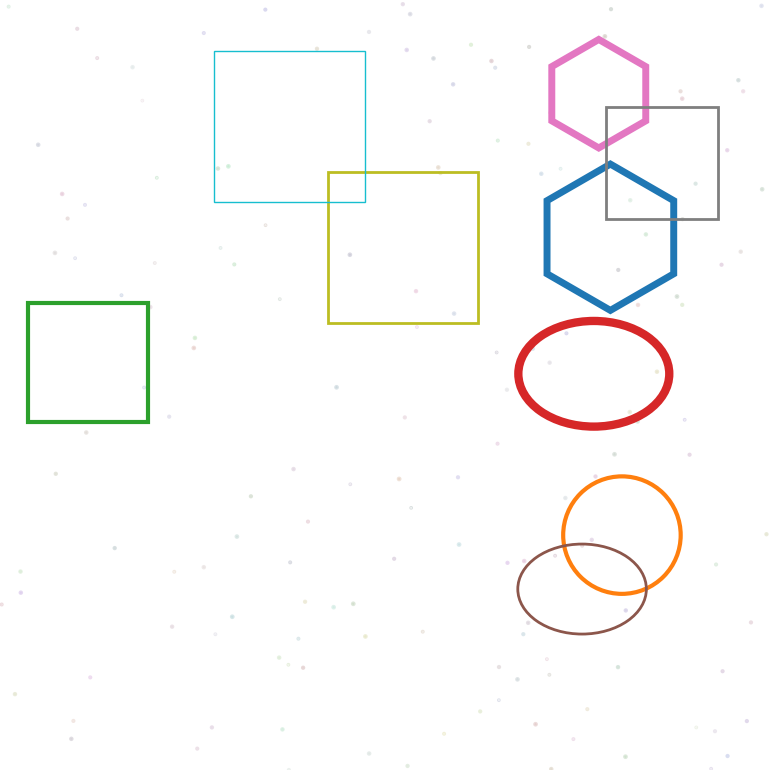[{"shape": "hexagon", "thickness": 2.5, "radius": 0.47, "center": [0.793, 0.692]}, {"shape": "circle", "thickness": 1.5, "radius": 0.38, "center": [0.808, 0.305]}, {"shape": "square", "thickness": 1.5, "radius": 0.39, "center": [0.114, 0.529]}, {"shape": "oval", "thickness": 3, "radius": 0.49, "center": [0.771, 0.515]}, {"shape": "oval", "thickness": 1, "radius": 0.42, "center": [0.756, 0.235]}, {"shape": "hexagon", "thickness": 2.5, "radius": 0.35, "center": [0.778, 0.878]}, {"shape": "square", "thickness": 1, "radius": 0.36, "center": [0.86, 0.789]}, {"shape": "square", "thickness": 1, "radius": 0.49, "center": [0.523, 0.679]}, {"shape": "square", "thickness": 0.5, "radius": 0.49, "center": [0.376, 0.836]}]